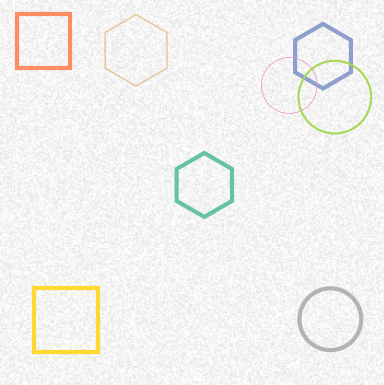[{"shape": "hexagon", "thickness": 3, "radius": 0.42, "center": [0.531, 0.52]}, {"shape": "square", "thickness": 3, "radius": 0.35, "center": [0.113, 0.893]}, {"shape": "hexagon", "thickness": 3, "radius": 0.42, "center": [0.839, 0.854]}, {"shape": "circle", "thickness": 0.5, "radius": 0.36, "center": [0.751, 0.778]}, {"shape": "circle", "thickness": 1.5, "radius": 0.47, "center": [0.87, 0.748]}, {"shape": "square", "thickness": 3, "radius": 0.42, "center": [0.171, 0.169]}, {"shape": "hexagon", "thickness": 1, "radius": 0.46, "center": [0.353, 0.869]}, {"shape": "circle", "thickness": 3, "radius": 0.4, "center": [0.858, 0.171]}]